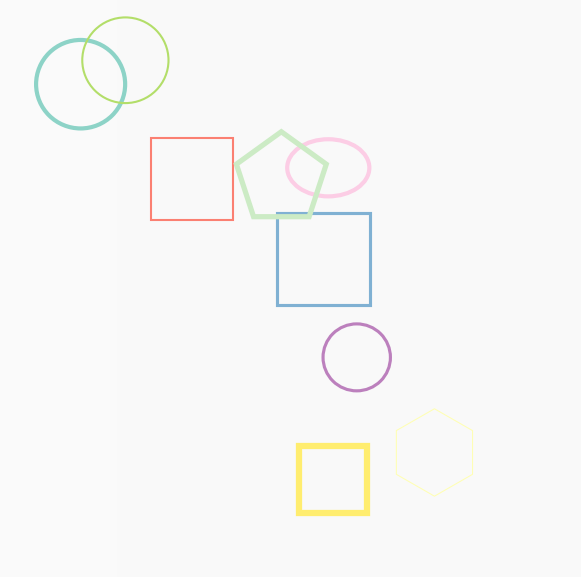[{"shape": "circle", "thickness": 2, "radius": 0.38, "center": [0.139, 0.853]}, {"shape": "hexagon", "thickness": 0.5, "radius": 0.38, "center": [0.747, 0.216]}, {"shape": "square", "thickness": 1, "radius": 0.35, "center": [0.33, 0.69]}, {"shape": "square", "thickness": 1.5, "radius": 0.4, "center": [0.557, 0.55]}, {"shape": "circle", "thickness": 1, "radius": 0.37, "center": [0.216, 0.895]}, {"shape": "oval", "thickness": 2, "radius": 0.35, "center": [0.565, 0.709]}, {"shape": "circle", "thickness": 1.5, "radius": 0.29, "center": [0.614, 0.38]}, {"shape": "pentagon", "thickness": 2.5, "radius": 0.41, "center": [0.484, 0.69]}, {"shape": "square", "thickness": 3, "radius": 0.29, "center": [0.572, 0.169]}]